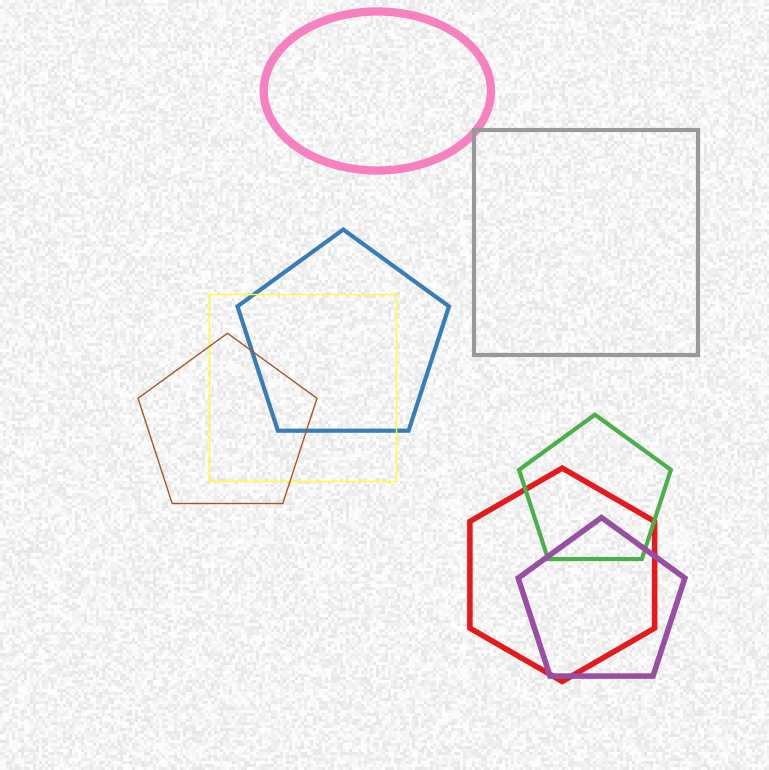[{"shape": "hexagon", "thickness": 2, "radius": 0.69, "center": [0.73, 0.254]}, {"shape": "pentagon", "thickness": 1.5, "radius": 0.72, "center": [0.446, 0.557]}, {"shape": "pentagon", "thickness": 1.5, "radius": 0.52, "center": [0.773, 0.358]}, {"shape": "pentagon", "thickness": 2, "radius": 0.57, "center": [0.781, 0.214]}, {"shape": "square", "thickness": 0.5, "radius": 0.61, "center": [0.393, 0.496]}, {"shape": "pentagon", "thickness": 0.5, "radius": 0.61, "center": [0.295, 0.445]}, {"shape": "oval", "thickness": 3, "radius": 0.74, "center": [0.49, 0.882]}, {"shape": "square", "thickness": 1.5, "radius": 0.73, "center": [0.761, 0.685]}]